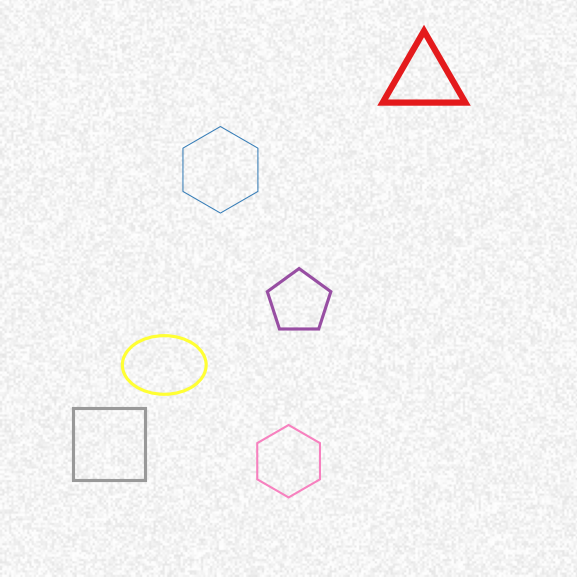[{"shape": "triangle", "thickness": 3, "radius": 0.41, "center": [0.734, 0.863]}, {"shape": "hexagon", "thickness": 0.5, "radius": 0.37, "center": [0.382, 0.705]}, {"shape": "pentagon", "thickness": 1.5, "radius": 0.29, "center": [0.518, 0.476]}, {"shape": "oval", "thickness": 1.5, "radius": 0.36, "center": [0.284, 0.367]}, {"shape": "hexagon", "thickness": 1, "radius": 0.31, "center": [0.5, 0.2]}, {"shape": "square", "thickness": 1.5, "radius": 0.31, "center": [0.189, 0.231]}]